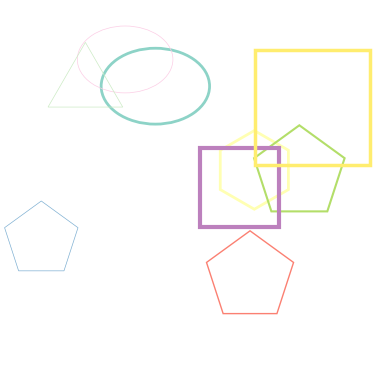[{"shape": "oval", "thickness": 2, "radius": 0.7, "center": [0.404, 0.776]}, {"shape": "hexagon", "thickness": 2, "radius": 0.51, "center": [0.661, 0.559]}, {"shape": "pentagon", "thickness": 1, "radius": 0.59, "center": [0.649, 0.282]}, {"shape": "pentagon", "thickness": 0.5, "radius": 0.5, "center": [0.107, 0.378]}, {"shape": "pentagon", "thickness": 1.5, "radius": 0.62, "center": [0.778, 0.551]}, {"shape": "oval", "thickness": 0.5, "radius": 0.62, "center": [0.325, 0.846]}, {"shape": "square", "thickness": 3, "radius": 0.51, "center": [0.622, 0.512]}, {"shape": "triangle", "thickness": 0.5, "radius": 0.56, "center": [0.222, 0.778]}, {"shape": "square", "thickness": 2.5, "radius": 0.75, "center": [0.813, 0.721]}]